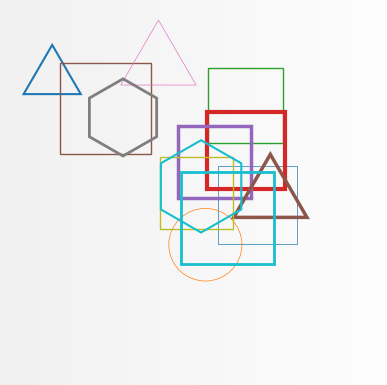[{"shape": "square", "thickness": 0.5, "radius": 0.51, "center": [0.665, 0.467]}, {"shape": "triangle", "thickness": 1.5, "radius": 0.43, "center": [0.135, 0.798]}, {"shape": "circle", "thickness": 0.5, "radius": 0.47, "center": [0.53, 0.364]}, {"shape": "square", "thickness": 1, "radius": 0.49, "center": [0.633, 0.727]}, {"shape": "square", "thickness": 3, "radius": 0.5, "center": [0.635, 0.61]}, {"shape": "square", "thickness": 2.5, "radius": 0.47, "center": [0.553, 0.579]}, {"shape": "triangle", "thickness": 2.5, "radius": 0.55, "center": [0.698, 0.49]}, {"shape": "square", "thickness": 1, "radius": 0.59, "center": [0.273, 0.718]}, {"shape": "triangle", "thickness": 0.5, "radius": 0.56, "center": [0.409, 0.835]}, {"shape": "hexagon", "thickness": 2, "radius": 0.5, "center": [0.317, 0.695]}, {"shape": "square", "thickness": 1, "radius": 0.47, "center": [0.506, 0.499]}, {"shape": "hexagon", "thickness": 1.5, "radius": 0.6, "center": [0.519, 0.516]}, {"shape": "square", "thickness": 2, "radius": 0.6, "center": [0.586, 0.434]}]